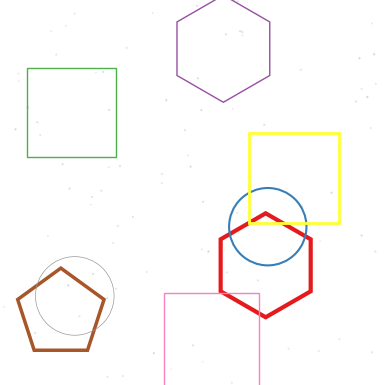[{"shape": "hexagon", "thickness": 3, "radius": 0.68, "center": [0.69, 0.311]}, {"shape": "circle", "thickness": 1.5, "radius": 0.5, "center": [0.696, 0.411]}, {"shape": "square", "thickness": 1, "radius": 0.58, "center": [0.186, 0.707]}, {"shape": "hexagon", "thickness": 1, "radius": 0.7, "center": [0.58, 0.873]}, {"shape": "square", "thickness": 2, "radius": 0.59, "center": [0.764, 0.539]}, {"shape": "pentagon", "thickness": 2.5, "radius": 0.59, "center": [0.158, 0.186]}, {"shape": "square", "thickness": 1, "radius": 0.62, "center": [0.55, 0.114]}, {"shape": "circle", "thickness": 0.5, "radius": 0.51, "center": [0.194, 0.231]}]